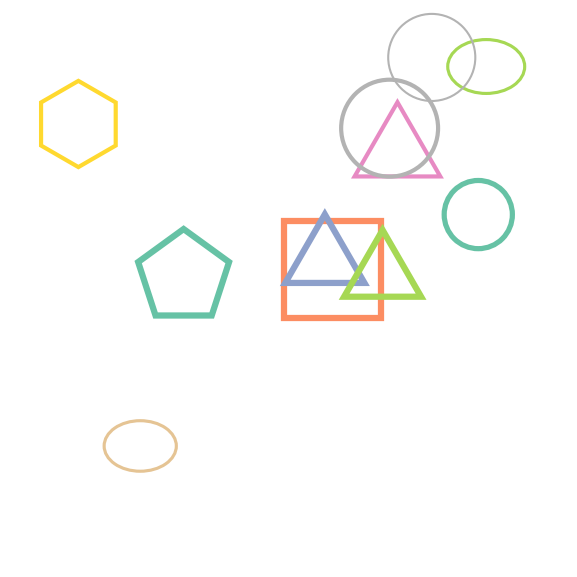[{"shape": "circle", "thickness": 2.5, "radius": 0.3, "center": [0.828, 0.628]}, {"shape": "pentagon", "thickness": 3, "radius": 0.41, "center": [0.318, 0.52]}, {"shape": "square", "thickness": 3, "radius": 0.42, "center": [0.576, 0.532]}, {"shape": "triangle", "thickness": 3, "radius": 0.4, "center": [0.562, 0.549]}, {"shape": "triangle", "thickness": 2, "radius": 0.43, "center": [0.688, 0.736]}, {"shape": "triangle", "thickness": 3, "radius": 0.38, "center": [0.663, 0.524]}, {"shape": "oval", "thickness": 1.5, "radius": 0.33, "center": [0.842, 0.884]}, {"shape": "hexagon", "thickness": 2, "radius": 0.37, "center": [0.136, 0.784]}, {"shape": "oval", "thickness": 1.5, "radius": 0.31, "center": [0.243, 0.227]}, {"shape": "circle", "thickness": 2, "radius": 0.42, "center": [0.675, 0.777]}, {"shape": "circle", "thickness": 1, "radius": 0.38, "center": [0.748, 0.9]}]